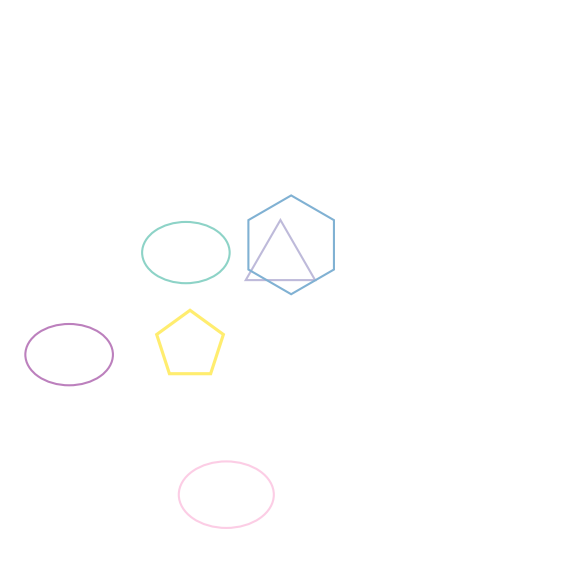[{"shape": "oval", "thickness": 1, "radius": 0.38, "center": [0.322, 0.562]}, {"shape": "triangle", "thickness": 1, "radius": 0.35, "center": [0.486, 0.549]}, {"shape": "hexagon", "thickness": 1, "radius": 0.43, "center": [0.504, 0.575]}, {"shape": "oval", "thickness": 1, "radius": 0.41, "center": [0.392, 0.143]}, {"shape": "oval", "thickness": 1, "radius": 0.38, "center": [0.12, 0.385]}, {"shape": "pentagon", "thickness": 1.5, "radius": 0.3, "center": [0.329, 0.401]}]